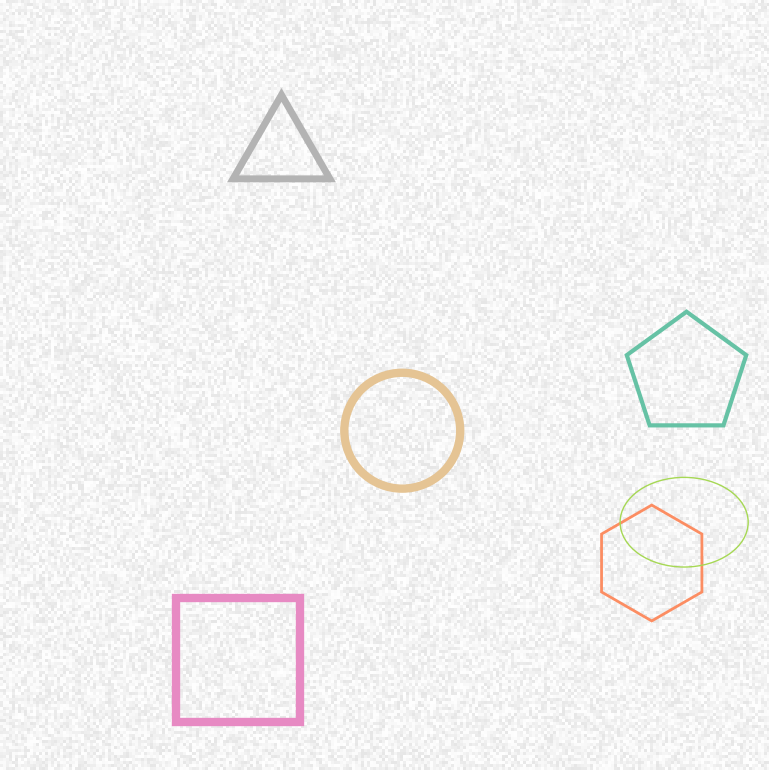[{"shape": "pentagon", "thickness": 1.5, "radius": 0.41, "center": [0.892, 0.514]}, {"shape": "hexagon", "thickness": 1, "radius": 0.38, "center": [0.846, 0.269]}, {"shape": "square", "thickness": 3, "radius": 0.4, "center": [0.309, 0.143]}, {"shape": "oval", "thickness": 0.5, "radius": 0.42, "center": [0.888, 0.322]}, {"shape": "circle", "thickness": 3, "radius": 0.38, "center": [0.522, 0.441]}, {"shape": "triangle", "thickness": 2.5, "radius": 0.36, "center": [0.366, 0.804]}]